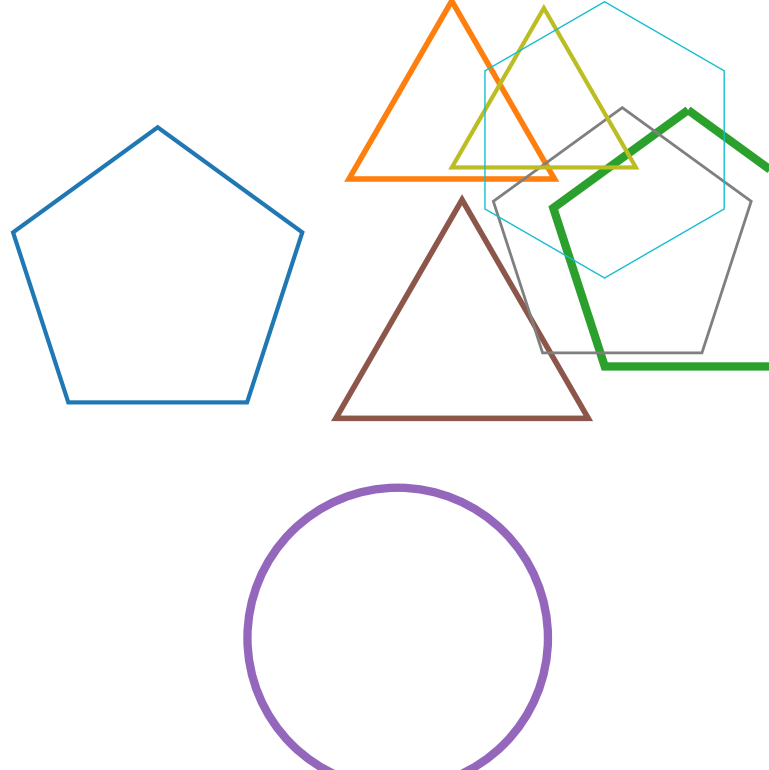[{"shape": "pentagon", "thickness": 1.5, "radius": 0.99, "center": [0.205, 0.637]}, {"shape": "triangle", "thickness": 2, "radius": 0.77, "center": [0.587, 0.845]}, {"shape": "pentagon", "thickness": 3, "radius": 0.92, "center": [0.894, 0.673]}, {"shape": "circle", "thickness": 3, "radius": 0.98, "center": [0.516, 0.171]}, {"shape": "triangle", "thickness": 2, "radius": 0.95, "center": [0.6, 0.551]}, {"shape": "pentagon", "thickness": 1, "radius": 0.88, "center": [0.808, 0.684]}, {"shape": "triangle", "thickness": 1.5, "radius": 0.69, "center": [0.706, 0.852]}, {"shape": "hexagon", "thickness": 0.5, "radius": 0.9, "center": [0.785, 0.818]}]